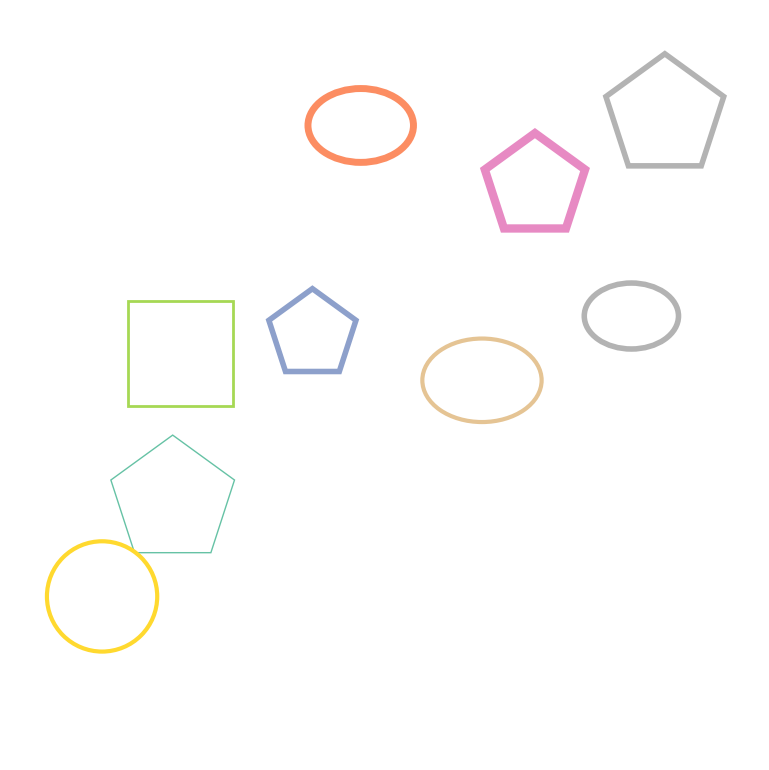[{"shape": "pentagon", "thickness": 0.5, "radius": 0.42, "center": [0.224, 0.351]}, {"shape": "oval", "thickness": 2.5, "radius": 0.34, "center": [0.468, 0.837]}, {"shape": "pentagon", "thickness": 2, "radius": 0.3, "center": [0.406, 0.566]}, {"shape": "pentagon", "thickness": 3, "radius": 0.34, "center": [0.695, 0.759]}, {"shape": "square", "thickness": 1, "radius": 0.34, "center": [0.234, 0.541]}, {"shape": "circle", "thickness": 1.5, "radius": 0.36, "center": [0.133, 0.225]}, {"shape": "oval", "thickness": 1.5, "radius": 0.39, "center": [0.626, 0.506]}, {"shape": "oval", "thickness": 2, "radius": 0.31, "center": [0.82, 0.59]}, {"shape": "pentagon", "thickness": 2, "radius": 0.4, "center": [0.863, 0.85]}]